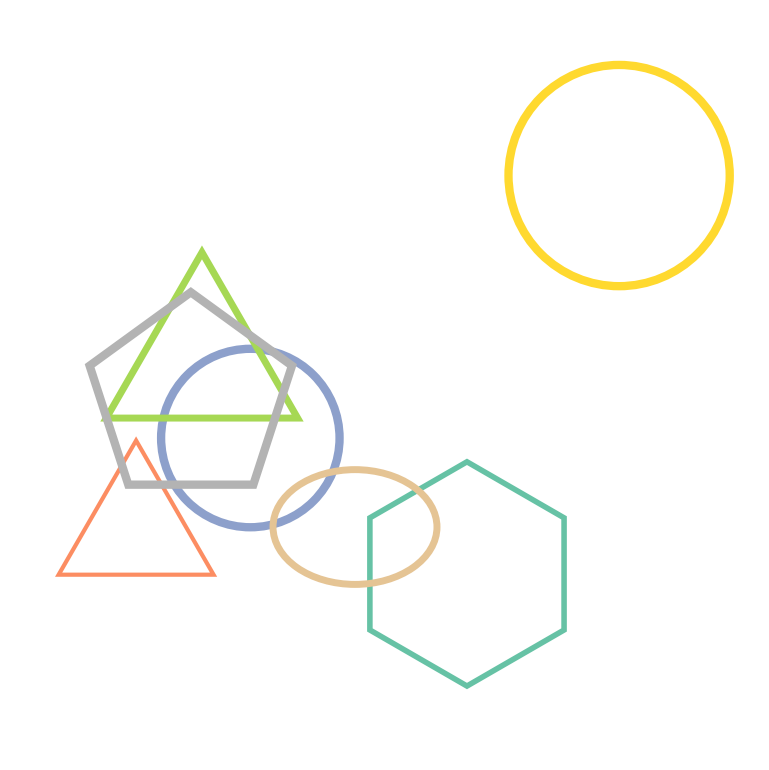[{"shape": "hexagon", "thickness": 2, "radius": 0.73, "center": [0.606, 0.255]}, {"shape": "triangle", "thickness": 1.5, "radius": 0.58, "center": [0.177, 0.312]}, {"shape": "circle", "thickness": 3, "radius": 0.58, "center": [0.325, 0.431]}, {"shape": "triangle", "thickness": 2.5, "radius": 0.72, "center": [0.262, 0.529]}, {"shape": "circle", "thickness": 3, "radius": 0.72, "center": [0.804, 0.772]}, {"shape": "oval", "thickness": 2.5, "radius": 0.53, "center": [0.461, 0.316]}, {"shape": "pentagon", "thickness": 3, "radius": 0.69, "center": [0.248, 0.482]}]